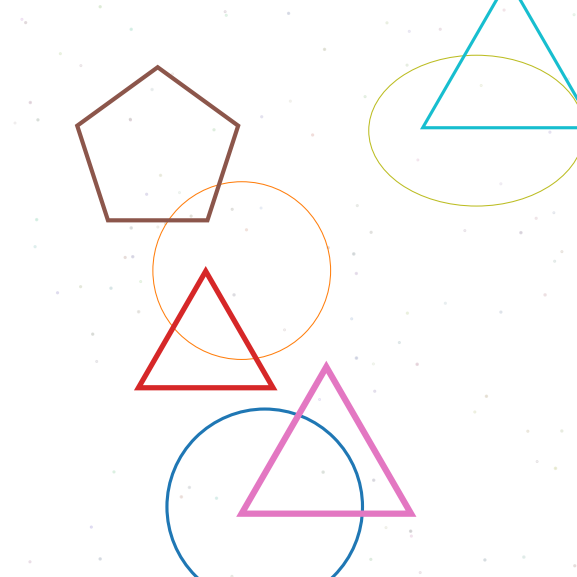[{"shape": "circle", "thickness": 1.5, "radius": 0.85, "center": [0.458, 0.122]}, {"shape": "circle", "thickness": 0.5, "radius": 0.77, "center": [0.419, 0.531]}, {"shape": "triangle", "thickness": 2.5, "radius": 0.67, "center": [0.356, 0.395]}, {"shape": "pentagon", "thickness": 2, "radius": 0.73, "center": [0.273, 0.736]}, {"shape": "triangle", "thickness": 3, "radius": 0.85, "center": [0.565, 0.194]}, {"shape": "oval", "thickness": 0.5, "radius": 0.93, "center": [0.825, 0.773]}, {"shape": "triangle", "thickness": 1.5, "radius": 0.86, "center": [0.88, 0.864]}]